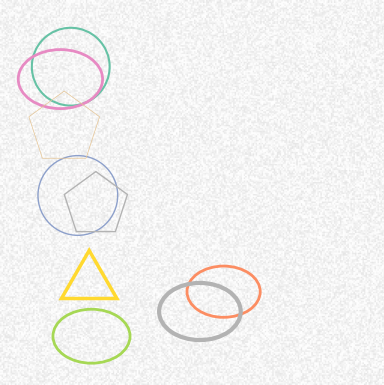[{"shape": "circle", "thickness": 1.5, "radius": 0.51, "center": [0.184, 0.827]}, {"shape": "oval", "thickness": 2, "radius": 0.48, "center": [0.581, 0.242]}, {"shape": "circle", "thickness": 1, "radius": 0.52, "center": [0.202, 0.492]}, {"shape": "oval", "thickness": 2, "radius": 0.55, "center": [0.157, 0.795]}, {"shape": "oval", "thickness": 2, "radius": 0.5, "center": [0.238, 0.127]}, {"shape": "triangle", "thickness": 2.5, "radius": 0.42, "center": [0.232, 0.266]}, {"shape": "pentagon", "thickness": 0.5, "radius": 0.48, "center": [0.167, 0.667]}, {"shape": "pentagon", "thickness": 1, "radius": 0.43, "center": [0.249, 0.468]}, {"shape": "oval", "thickness": 3, "radius": 0.53, "center": [0.519, 0.191]}]